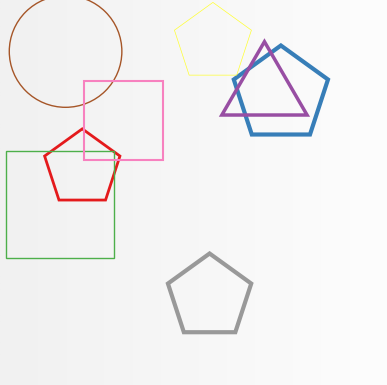[{"shape": "pentagon", "thickness": 2, "radius": 0.51, "center": [0.212, 0.563]}, {"shape": "pentagon", "thickness": 3, "radius": 0.64, "center": [0.725, 0.754]}, {"shape": "square", "thickness": 1, "radius": 0.69, "center": [0.155, 0.468]}, {"shape": "triangle", "thickness": 2.5, "radius": 0.63, "center": [0.682, 0.765]}, {"shape": "pentagon", "thickness": 0.5, "radius": 0.52, "center": [0.549, 0.889]}, {"shape": "circle", "thickness": 1, "radius": 0.73, "center": [0.169, 0.867]}, {"shape": "square", "thickness": 1.5, "radius": 0.51, "center": [0.318, 0.688]}, {"shape": "pentagon", "thickness": 3, "radius": 0.57, "center": [0.541, 0.229]}]